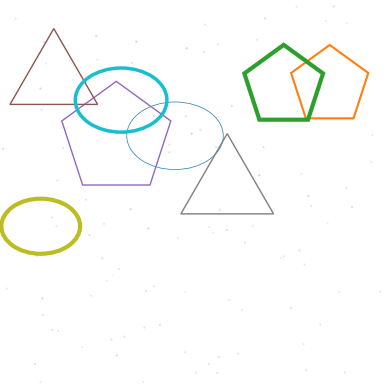[{"shape": "oval", "thickness": 0.5, "radius": 0.63, "center": [0.455, 0.647]}, {"shape": "pentagon", "thickness": 1.5, "radius": 0.53, "center": [0.856, 0.778]}, {"shape": "pentagon", "thickness": 3, "radius": 0.54, "center": [0.737, 0.776]}, {"shape": "pentagon", "thickness": 1, "radius": 0.74, "center": [0.302, 0.64]}, {"shape": "triangle", "thickness": 1, "radius": 0.66, "center": [0.14, 0.794]}, {"shape": "triangle", "thickness": 1, "radius": 0.69, "center": [0.59, 0.514]}, {"shape": "oval", "thickness": 3, "radius": 0.51, "center": [0.106, 0.412]}, {"shape": "oval", "thickness": 2.5, "radius": 0.59, "center": [0.315, 0.74]}]